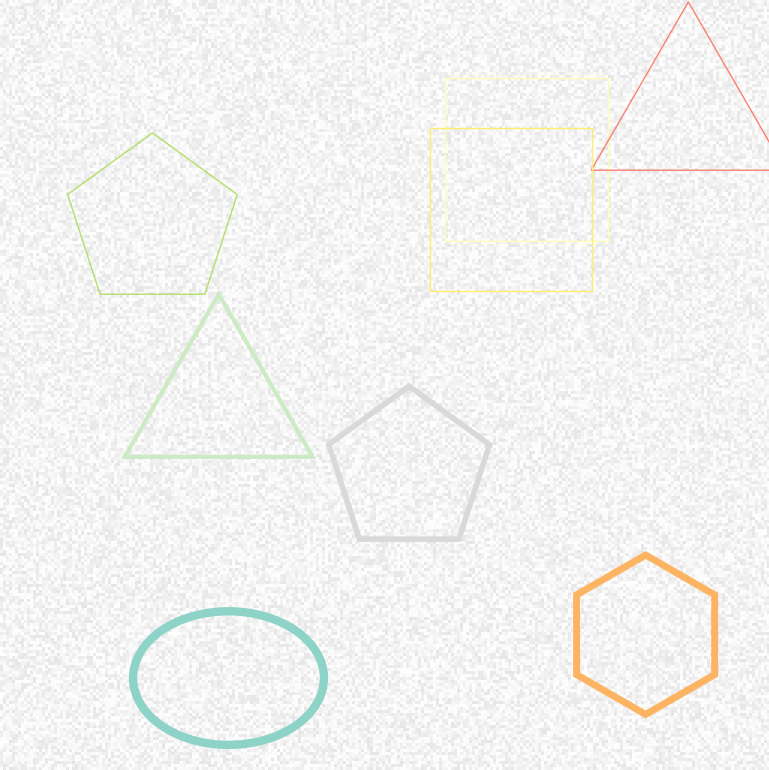[{"shape": "oval", "thickness": 3, "radius": 0.62, "center": [0.297, 0.119]}, {"shape": "square", "thickness": 0.5, "radius": 0.53, "center": [0.684, 0.793]}, {"shape": "triangle", "thickness": 0.5, "radius": 0.73, "center": [0.894, 0.852]}, {"shape": "hexagon", "thickness": 2.5, "radius": 0.52, "center": [0.838, 0.176]}, {"shape": "pentagon", "thickness": 0.5, "radius": 0.58, "center": [0.198, 0.712]}, {"shape": "pentagon", "thickness": 2, "radius": 0.55, "center": [0.531, 0.389]}, {"shape": "triangle", "thickness": 1.5, "radius": 0.7, "center": [0.284, 0.477]}, {"shape": "square", "thickness": 0.5, "radius": 0.53, "center": [0.664, 0.728]}]